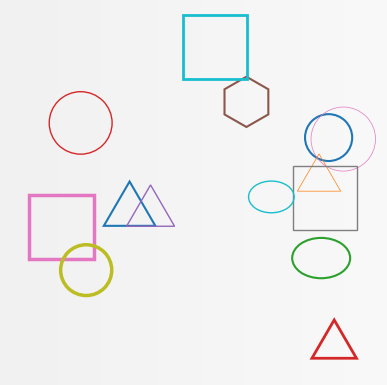[{"shape": "triangle", "thickness": 1.5, "radius": 0.38, "center": [0.334, 0.452]}, {"shape": "circle", "thickness": 1.5, "radius": 0.3, "center": [0.848, 0.643]}, {"shape": "triangle", "thickness": 0.5, "radius": 0.32, "center": [0.823, 0.536]}, {"shape": "oval", "thickness": 1.5, "radius": 0.37, "center": [0.829, 0.33]}, {"shape": "triangle", "thickness": 2, "radius": 0.33, "center": [0.862, 0.103]}, {"shape": "circle", "thickness": 1, "radius": 0.41, "center": [0.208, 0.681]}, {"shape": "triangle", "thickness": 1, "radius": 0.36, "center": [0.389, 0.448]}, {"shape": "hexagon", "thickness": 1.5, "radius": 0.33, "center": [0.636, 0.735]}, {"shape": "square", "thickness": 2.5, "radius": 0.42, "center": [0.158, 0.411]}, {"shape": "circle", "thickness": 0.5, "radius": 0.42, "center": [0.886, 0.639]}, {"shape": "square", "thickness": 1, "radius": 0.42, "center": [0.839, 0.486]}, {"shape": "circle", "thickness": 2.5, "radius": 0.33, "center": [0.222, 0.298]}, {"shape": "square", "thickness": 2, "radius": 0.41, "center": [0.556, 0.877]}, {"shape": "oval", "thickness": 1, "radius": 0.29, "center": [0.7, 0.489]}]